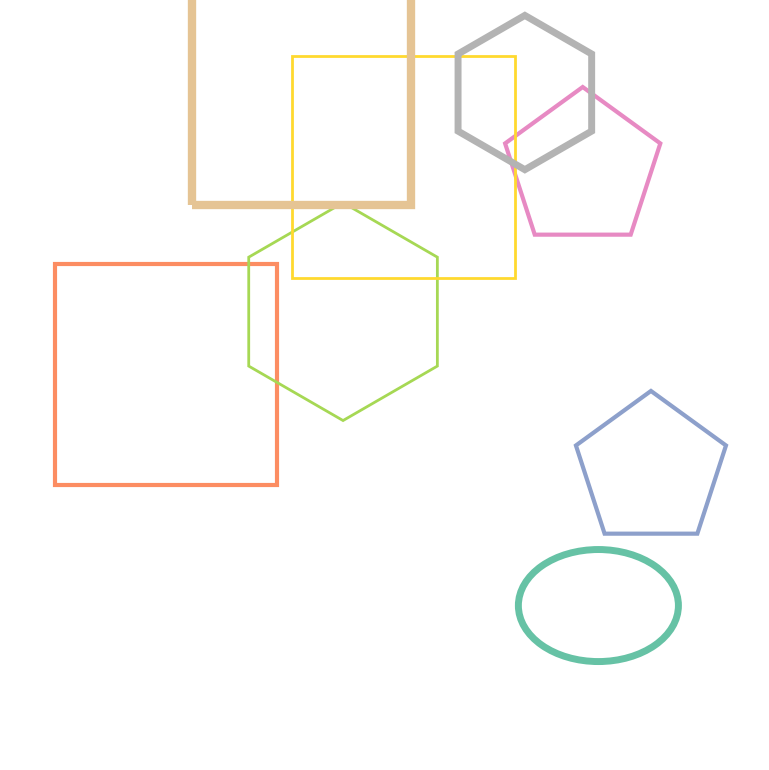[{"shape": "oval", "thickness": 2.5, "radius": 0.52, "center": [0.777, 0.214]}, {"shape": "square", "thickness": 1.5, "radius": 0.72, "center": [0.216, 0.514]}, {"shape": "pentagon", "thickness": 1.5, "radius": 0.51, "center": [0.845, 0.39]}, {"shape": "pentagon", "thickness": 1.5, "radius": 0.53, "center": [0.757, 0.781]}, {"shape": "hexagon", "thickness": 1, "radius": 0.71, "center": [0.446, 0.595]}, {"shape": "square", "thickness": 1, "radius": 0.72, "center": [0.524, 0.783]}, {"shape": "square", "thickness": 3, "radius": 0.71, "center": [0.392, 0.876]}, {"shape": "hexagon", "thickness": 2.5, "radius": 0.5, "center": [0.682, 0.88]}]